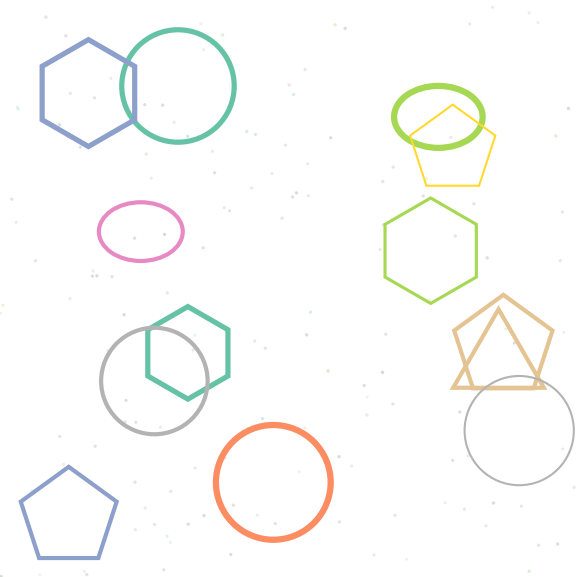[{"shape": "circle", "thickness": 2.5, "radius": 0.49, "center": [0.308, 0.85]}, {"shape": "hexagon", "thickness": 2.5, "radius": 0.4, "center": [0.325, 0.388]}, {"shape": "circle", "thickness": 3, "radius": 0.5, "center": [0.473, 0.164]}, {"shape": "pentagon", "thickness": 2, "radius": 0.44, "center": [0.119, 0.103]}, {"shape": "hexagon", "thickness": 2.5, "radius": 0.46, "center": [0.153, 0.838]}, {"shape": "oval", "thickness": 2, "radius": 0.36, "center": [0.244, 0.598]}, {"shape": "oval", "thickness": 3, "radius": 0.38, "center": [0.759, 0.797]}, {"shape": "hexagon", "thickness": 1.5, "radius": 0.46, "center": [0.746, 0.565]}, {"shape": "pentagon", "thickness": 1, "radius": 0.39, "center": [0.784, 0.74]}, {"shape": "pentagon", "thickness": 2, "radius": 0.45, "center": [0.872, 0.399]}, {"shape": "triangle", "thickness": 2, "radius": 0.45, "center": [0.863, 0.373]}, {"shape": "circle", "thickness": 1, "radius": 0.47, "center": [0.899, 0.254]}, {"shape": "circle", "thickness": 2, "radius": 0.46, "center": [0.267, 0.339]}]